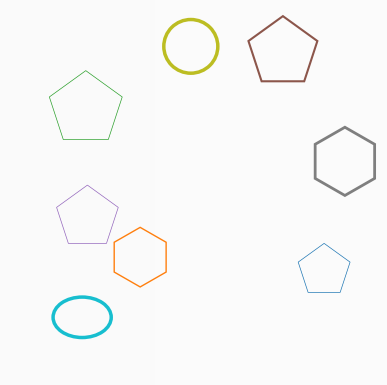[{"shape": "pentagon", "thickness": 0.5, "radius": 0.35, "center": [0.836, 0.297]}, {"shape": "hexagon", "thickness": 1, "radius": 0.39, "center": [0.362, 0.332]}, {"shape": "pentagon", "thickness": 0.5, "radius": 0.49, "center": [0.221, 0.718]}, {"shape": "pentagon", "thickness": 0.5, "radius": 0.42, "center": [0.226, 0.435]}, {"shape": "pentagon", "thickness": 1.5, "radius": 0.47, "center": [0.73, 0.865]}, {"shape": "hexagon", "thickness": 2, "radius": 0.44, "center": [0.89, 0.581]}, {"shape": "circle", "thickness": 2.5, "radius": 0.35, "center": [0.492, 0.88]}, {"shape": "oval", "thickness": 2.5, "radius": 0.38, "center": [0.212, 0.176]}]